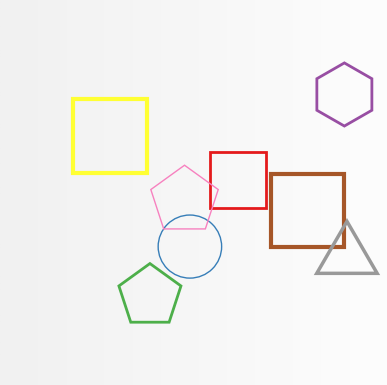[{"shape": "square", "thickness": 2, "radius": 0.36, "center": [0.614, 0.533]}, {"shape": "circle", "thickness": 1, "radius": 0.41, "center": [0.49, 0.36]}, {"shape": "pentagon", "thickness": 2, "radius": 0.42, "center": [0.387, 0.231]}, {"shape": "hexagon", "thickness": 2, "radius": 0.41, "center": [0.889, 0.755]}, {"shape": "square", "thickness": 3, "radius": 0.48, "center": [0.283, 0.647]}, {"shape": "square", "thickness": 3, "radius": 0.47, "center": [0.794, 0.453]}, {"shape": "pentagon", "thickness": 1, "radius": 0.46, "center": [0.476, 0.479]}, {"shape": "triangle", "thickness": 2.5, "radius": 0.45, "center": [0.895, 0.335]}]